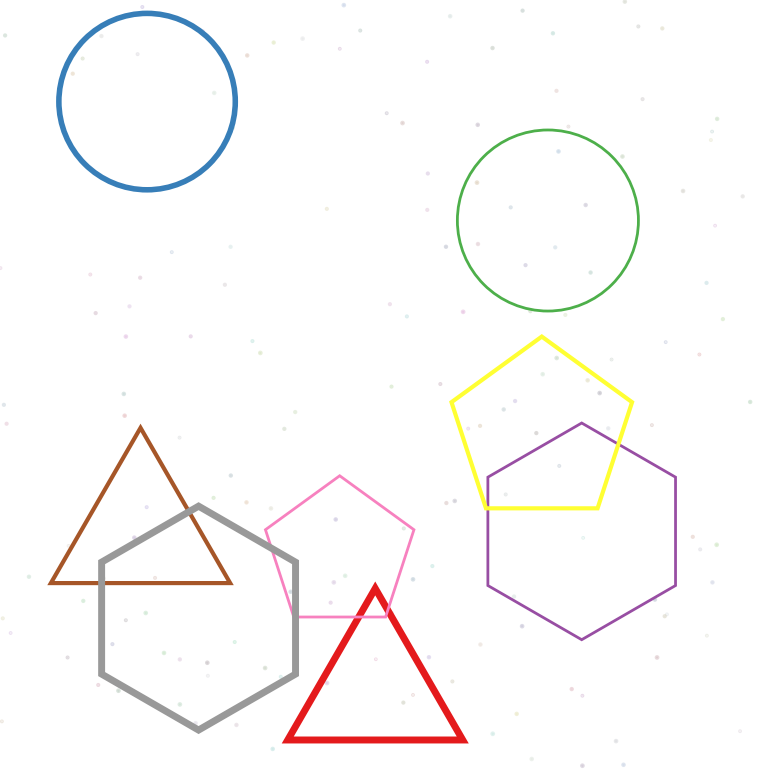[{"shape": "triangle", "thickness": 2.5, "radius": 0.66, "center": [0.487, 0.105]}, {"shape": "circle", "thickness": 2, "radius": 0.57, "center": [0.191, 0.868]}, {"shape": "circle", "thickness": 1, "radius": 0.59, "center": [0.712, 0.714]}, {"shape": "hexagon", "thickness": 1, "radius": 0.7, "center": [0.755, 0.31]}, {"shape": "pentagon", "thickness": 1.5, "radius": 0.62, "center": [0.704, 0.44]}, {"shape": "triangle", "thickness": 1.5, "radius": 0.67, "center": [0.183, 0.31]}, {"shape": "pentagon", "thickness": 1, "radius": 0.51, "center": [0.441, 0.281]}, {"shape": "hexagon", "thickness": 2.5, "radius": 0.73, "center": [0.258, 0.197]}]